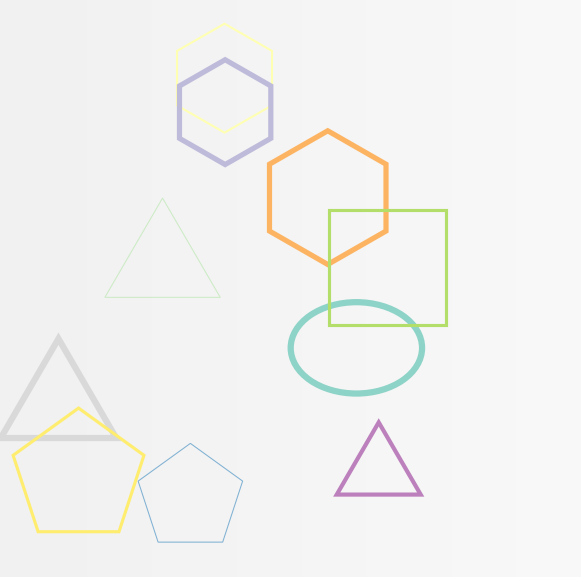[{"shape": "oval", "thickness": 3, "radius": 0.57, "center": [0.613, 0.397]}, {"shape": "hexagon", "thickness": 1, "radius": 0.47, "center": [0.386, 0.864]}, {"shape": "hexagon", "thickness": 2.5, "radius": 0.45, "center": [0.387, 0.805]}, {"shape": "pentagon", "thickness": 0.5, "radius": 0.47, "center": [0.328, 0.137]}, {"shape": "hexagon", "thickness": 2.5, "radius": 0.58, "center": [0.564, 0.657]}, {"shape": "square", "thickness": 1.5, "radius": 0.5, "center": [0.667, 0.536]}, {"shape": "triangle", "thickness": 3, "radius": 0.57, "center": [0.101, 0.298]}, {"shape": "triangle", "thickness": 2, "radius": 0.42, "center": [0.652, 0.184]}, {"shape": "triangle", "thickness": 0.5, "radius": 0.57, "center": [0.28, 0.542]}, {"shape": "pentagon", "thickness": 1.5, "radius": 0.59, "center": [0.135, 0.174]}]